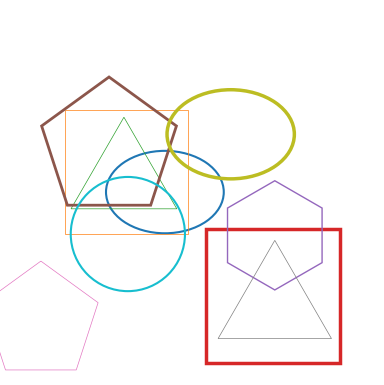[{"shape": "oval", "thickness": 1.5, "radius": 0.76, "center": [0.428, 0.501]}, {"shape": "square", "thickness": 0.5, "radius": 0.8, "center": [0.329, 0.553]}, {"shape": "triangle", "thickness": 0.5, "radius": 0.79, "center": [0.322, 0.537]}, {"shape": "square", "thickness": 2.5, "radius": 0.87, "center": [0.709, 0.231]}, {"shape": "hexagon", "thickness": 1, "radius": 0.71, "center": [0.714, 0.389]}, {"shape": "pentagon", "thickness": 2, "radius": 0.92, "center": [0.283, 0.616]}, {"shape": "pentagon", "thickness": 0.5, "radius": 0.78, "center": [0.106, 0.166]}, {"shape": "triangle", "thickness": 0.5, "radius": 0.85, "center": [0.714, 0.206]}, {"shape": "oval", "thickness": 2.5, "radius": 0.83, "center": [0.599, 0.651]}, {"shape": "circle", "thickness": 1.5, "radius": 0.74, "center": [0.332, 0.392]}]